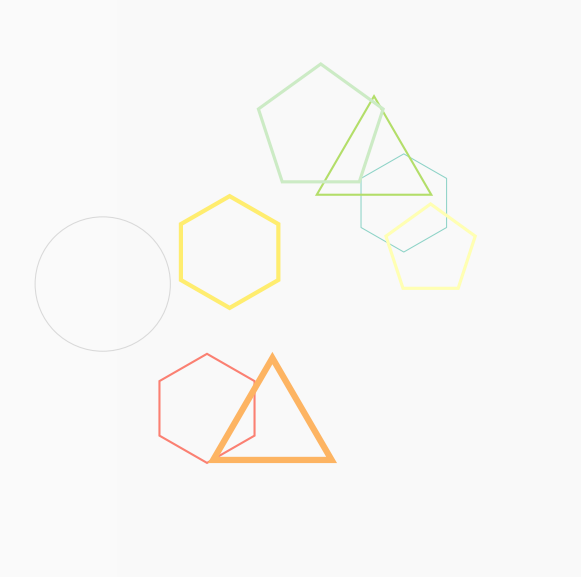[{"shape": "hexagon", "thickness": 0.5, "radius": 0.42, "center": [0.695, 0.648]}, {"shape": "pentagon", "thickness": 1.5, "radius": 0.4, "center": [0.741, 0.565]}, {"shape": "hexagon", "thickness": 1, "radius": 0.47, "center": [0.356, 0.292]}, {"shape": "triangle", "thickness": 3, "radius": 0.59, "center": [0.469, 0.261]}, {"shape": "triangle", "thickness": 1, "radius": 0.57, "center": [0.643, 0.719]}, {"shape": "circle", "thickness": 0.5, "radius": 0.58, "center": [0.177, 0.507]}, {"shape": "pentagon", "thickness": 1.5, "radius": 0.56, "center": [0.552, 0.776]}, {"shape": "hexagon", "thickness": 2, "radius": 0.48, "center": [0.395, 0.563]}]